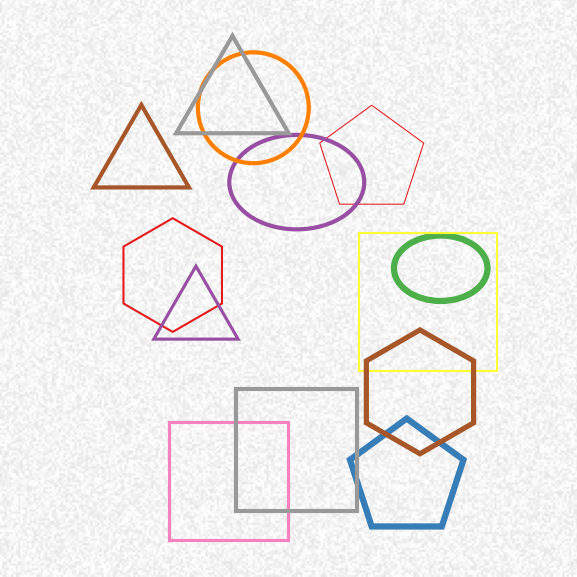[{"shape": "pentagon", "thickness": 0.5, "radius": 0.47, "center": [0.644, 0.722]}, {"shape": "hexagon", "thickness": 1, "radius": 0.49, "center": [0.299, 0.523]}, {"shape": "pentagon", "thickness": 3, "radius": 0.52, "center": [0.704, 0.171]}, {"shape": "oval", "thickness": 3, "radius": 0.4, "center": [0.763, 0.535]}, {"shape": "triangle", "thickness": 1.5, "radius": 0.42, "center": [0.339, 0.454]}, {"shape": "oval", "thickness": 2, "radius": 0.58, "center": [0.514, 0.684]}, {"shape": "circle", "thickness": 2, "radius": 0.48, "center": [0.439, 0.813]}, {"shape": "square", "thickness": 1, "radius": 0.6, "center": [0.741, 0.476]}, {"shape": "triangle", "thickness": 2, "radius": 0.48, "center": [0.245, 0.722]}, {"shape": "hexagon", "thickness": 2.5, "radius": 0.54, "center": [0.727, 0.321]}, {"shape": "square", "thickness": 1.5, "radius": 0.51, "center": [0.396, 0.167]}, {"shape": "square", "thickness": 2, "radius": 0.53, "center": [0.514, 0.22]}, {"shape": "triangle", "thickness": 2, "radius": 0.56, "center": [0.402, 0.825]}]